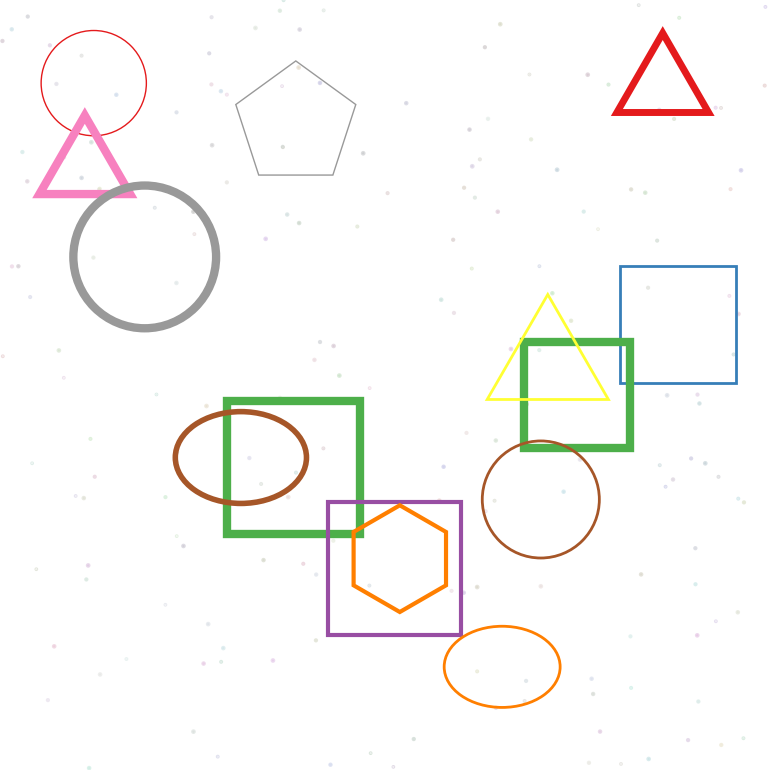[{"shape": "triangle", "thickness": 2.5, "radius": 0.34, "center": [0.861, 0.888]}, {"shape": "circle", "thickness": 0.5, "radius": 0.34, "center": [0.122, 0.892]}, {"shape": "square", "thickness": 1, "radius": 0.38, "center": [0.881, 0.578]}, {"shape": "square", "thickness": 3, "radius": 0.34, "center": [0.749, 0.487]}, {"shape": "square", "thickness": 3, "radius": 0.43, "center": [0.381, 0.392]}, {"shape": "square", "thickness": 1.5, "radius": 0.43, "center": [0.512, 0.262]}, {"shape": "oval", "thickness": 1, "radius": 0.38, "center": [0.652, 0.134]}, {"shape": "hexagon", "thickness": 1.5, "radius": 0.35, "center": [0.519, 0.274]}, {"shape": "triangle", "thickness": 1, "radius": 0.45, "center": [0.711, 0.527]}, {"shape": "oval", "thickness": 2, "radius": 0.43, "center": [0.313, 0.406]}, {"shape": "circle", "thickness": 1, "radius": 0.38, "center": [0.702, 0.351]}, {"shape": "triangle", "thickness": 3, "radius": 0.34, "center": [0.11, 0.782]}, {"shape": "pentagon", "thickness": 0.5, "radius": 0.41, "center": [0.384, 0.839]}, {"shape": "circle", "thickness": 3, "radius": 0.46, "center": [0.188, 0.666]}]